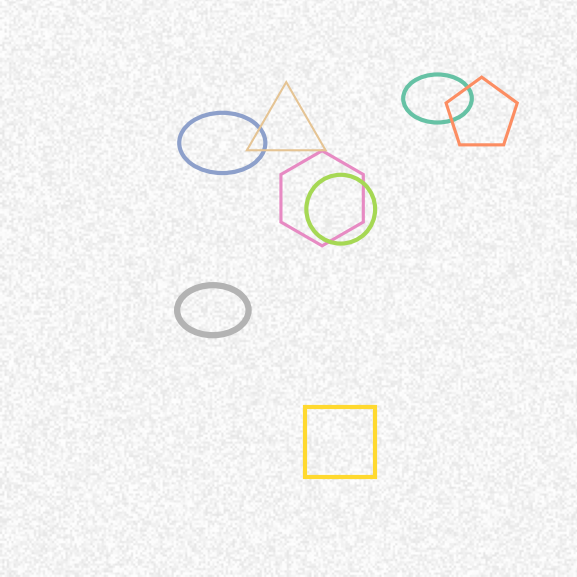[{"shape": "oval", "thickness": 2, "radius": 0.3, "center": [0.758, 0.829]}, {"shape": "pentagon", "thickness": 1.5, "radius": 0.32, "center": [0.834, 0.801]}, {"shape": "oval", "thickness": 2, "radius": 0.37, "center": [0.385, 0.752]}, {"shape": "hexagon", "thickness": 1.5, "radius": 0.41, "center": [0.558, 0.656]}, {"shape": "circle", "thickness": 2, "radius": 0.3, "center": [0.59, 0.637]}, {"shape": "square", "thickness": 2, "radius": 0.31, "center": [0.588, 0.234]}, {"shape": "triangle", "thickness": 1, "radius": 0.39, "center": [0.496, 0.778]}, {"shape": "oval", "thickness": 3, "radius": 0.31, "center": [0.369, 0.462]}]